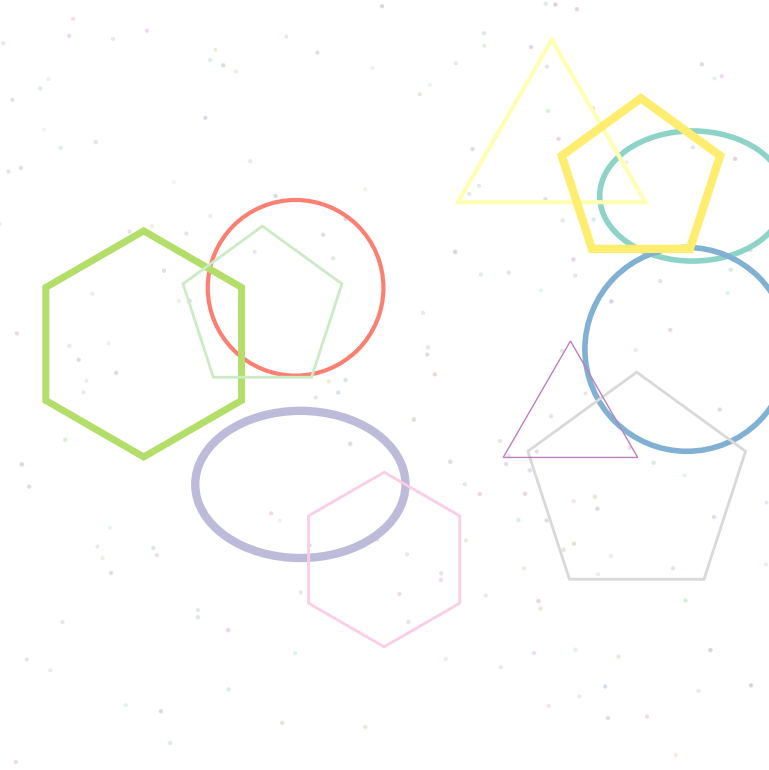[{"shape": "oval", "thickness": 2, "radius": 0.6, "center": [0.9, 0.745]}, {"shape": "triangle", "thickness": 1.5, "radius": 0.7, "center": [0.716, 0.808]}, {"shape": "oval", "thickness": 3, "radius": 0.68, "center": [0.39, 0.371]}, {"shape": "circle", "thickness": 1.5, "radius": 0.57, "center": [0.384, 0.626]}, {"shape": "circle", "thickness": 2, "radius": 0.66, "center": [0.892, 0.546]}, {"shape": "hexagon", "thickness": 2.5, "radius": 0.73, "center": [0.187, 0.553]}, {"shape": "hexagon", "thickness": 1, "radius": 0.57, "center": [0.499, 0.273]}, {"shape": "pentagon", "thickness": 1, "radius": 0.74, "center": [0.827, 0.368]}, {"shape": "triangle", "thickness": 0.5, "radius": 0.5, "center": [0.741, 0.456]}, {"shape": "pentagon", "thickness": 1, "radius": 0.54, "center": [0.341, 0.598]}, {"shape": "pentagon", "thickness": 3, "radius": 0.54, "center": [0.832, 0.764]}]